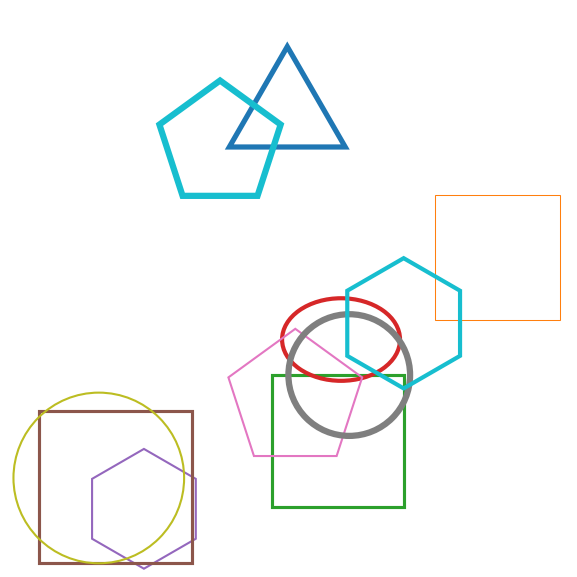[{"shape": "triangle", "thickness": 2.5, "radius": 0.58, "center": [0.497, 0.803]}, {"shape": "square", "thickness": 0.5, "radius": 0.54, "center": [0.861, 0.553]}, {"shape": "square", "thickness": 1.5, "radius": 0.57, "center": [0.585, 0.235]}, {"shape": "oval", "thickness": 2, "radius": 0.51, "center": [0.591, 0.411]}, {"shape": "hexagon", "thickness": 1, "radius": 0.52, "center": [0.249, 0.118]}, {"shape": "square", "thickness": 1.5, "radius": 0.66, "center": [0.2, 0.156]}, {"shape": "pentagon", "thickness": 1, "radius": 0.61, "center": [0.511, 0.308]}, {"shape": "circle", "thickness": 3, "radius": 0.53, "center": [0.605, 0.35]}, {"shape": "circle", "thickness": 1, "radius": 0.74, "center": [0.171, 0.172]}, {"shape": "hexagon", "thickness": 2, "radius": 0.56, "center": [0.699, 0.439]}, {"shape": "pentagon", "thickness": 3, "radius": 0.55, "center": [0.381, 0.749]}]